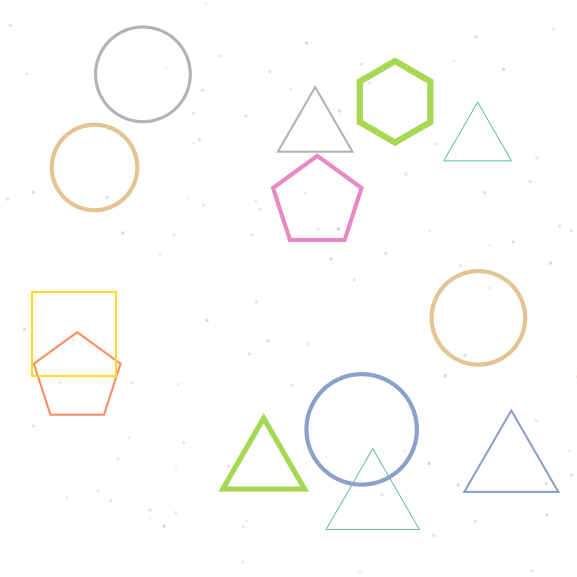[{"shape": "triangle", "thickness": 0.5, "radius": 0.47, "center": [0.645, 0.129]}, {"shape": "triangle", "thickness": 0.5, "radius": 0.34, "center": [0.827, 0.754]}, {"shape": "pentagon", "thickness": 1, "radius": 0.39, "center": [0.134, 0.345]}, {"shape": "circle", "thickness": 2, "radius": 0.48, "center": [0.626, 0.256]}, {"shape": "triangle", "thickness": 1, "radius": 0.47, "center": [0.885, 0.194]}, {"shape": "pentagon", "thickness": 2, "radius": 0.4, "center": [0.549, 0.649]}, {"shape": "triangle", "thickness": 2.5, "radius": 0.41, "center": [0.457, 0.193]}, {"shape": "hexagon", "thickness": 3, "radius": 0.35, "center": [0.684, 0.823]}, {"shape": "square", "thickness": 1, "radius": 0.36, "center": [0.128, 0.421]}, {"shape": "circle", "thickness": 2, "radius": 0.4, "center": [0.828, 0.449]}, {"shape": "circle", "thickness": 2, "radius": 0.37, "center": [0.164, 0.709]}, {"shape": "circle", "thickness": 1.5, "radius": 0.41, "center": [0.247, 0.87]}, {"shape": "triangle", "thickness": 1, "radius": 0.37, "center": [0.546, 0.774]}]